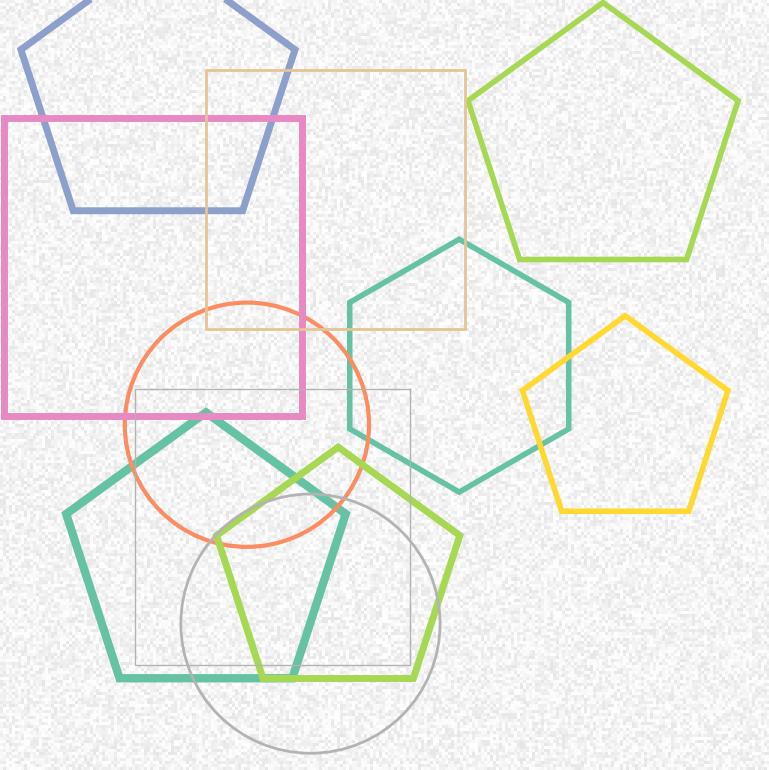[{"shape": "pentagon", "thickness": 3, "radius": 0.95, "center": [0.267, 0.274]}, {"shape": "hexagon", "thickness": 2, "radius": 0.82, "center": [0.596, 0.525]}, {"shape": "circle", "thickness": 1.5, "radius": 0.79, "center": [0.321, 0.448]}, {"shape": "pentagon", "thickness": 2.5, "radius": 0.94, "center": [0.205, 0.878]}, {"shape": "square", "thickness": 2.5, "radius": 0.97, "center": [0.198, 0.653]}, {"shape": "pentagon", "thickness": 2.5, "radius": 0.83, "center": [0.439, 0.253]}, {"shape": "pentagon", "thickness": 2, "radius": 0.92, "center": [0.783, 0.812]}, {"shape": "pentagon", "thickness": 2, "radius": 0.7, "center": [0.812, 0.45]}, {"shape": "square", "thickness": 1, "radius": 0.84, "center": [0.436, 0.741]}, {"shape": "square", "thickness": 0.5, "radius": 0.89, "center": [0.354, 0.316]}, {"shape": "circle", "thickness": 1, "radius": 0.84, "center": [0.403, 0.19]}]